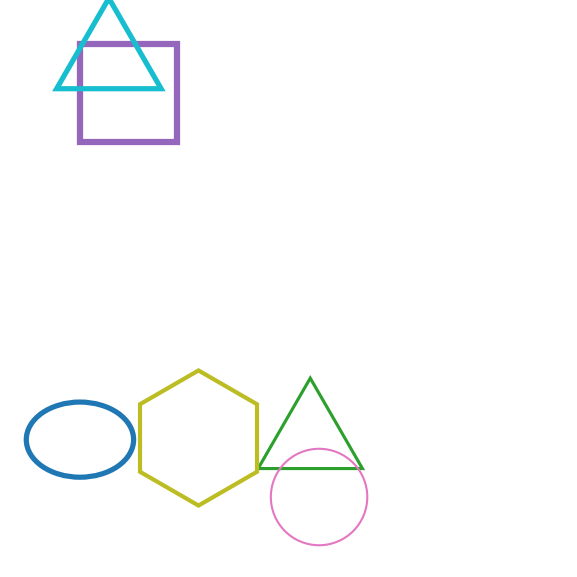[{"shape": "oval", "thickness": 2.5, "radius": 0.46, "center": [0.138, 0.238]}, {"shape": "triangle", "thickness": 1.5, "radius": 0.52, "center": [0.537, 0.24]}, {"shape": "square", "thickness": 3, "radius": 0.42, "center": [0.222, 0.838]}, {"shape": "circle", "thickness": 1, "radius": 0.42, "center": [0.552, 0.139]}, {"shape": "hexagon", "thickness": 2, "radius": 0.58, "center": [0.344, 0.241]}, {"shape": "triangle", "thickness": 2.5, "radius": 0.52, "center": [0.189, 0.898]}]